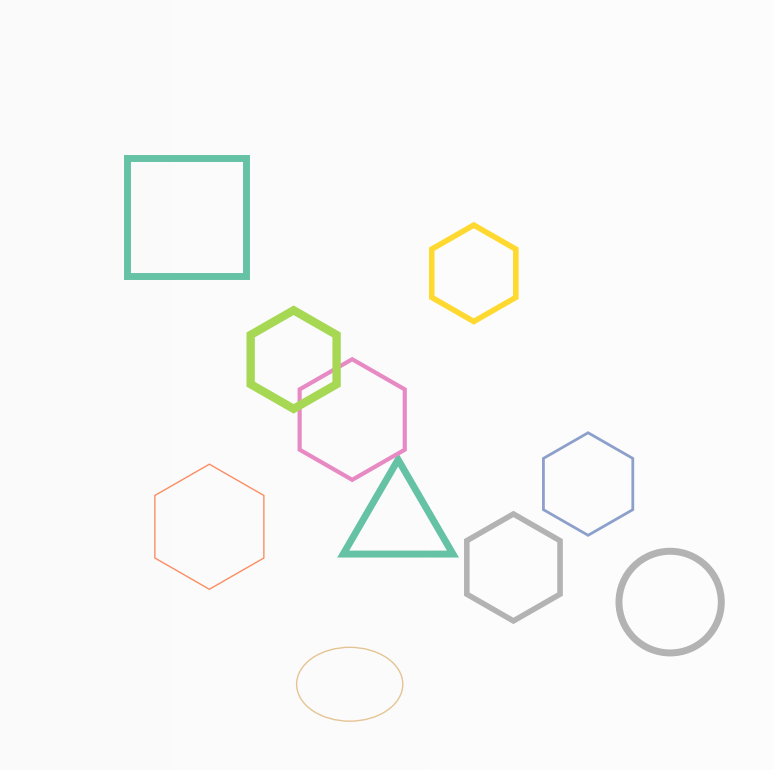[{"shape": "triangle", "thickness": 2.5, "radius": 0.41, "center": [0.514, 0.321]}, {"shape": "square", "thickness": 2.5, "radius": 0.38, "center": [0.24, 0.718]}, {"shape": "hexagon", "thickness": 0.5, "radius": 0.41, "center": [0.27, 0.316]}, {"shape": "hexagon", "thickness": 1, "radius": 0.33, "center": [0.759, 0.371]}, {"shape": "hexagon", "thickness": 1.5, "radius": 0.39, "center": [0.454, 0.455]}, {"shape": "hexagon", "thickness": 3, "radius": 0.32, "center": [0.379, 0.533]}, {"shape": "hexagon", "thickness": 2, "radius": 0.31, "center": [0.611, 0.645]}, {"shape": "oval", "thickness": 0.5, "radius": 0.34, "center": [0.451, 0.111]}, {"shape": "hexagon", "thickness": 2, "radius": 0.35, "center": [0.662, 0.263]}, {"shape": "circle", "thickness": 2.5, "radius": 0.33, "center": [0.865, 0.218]}]